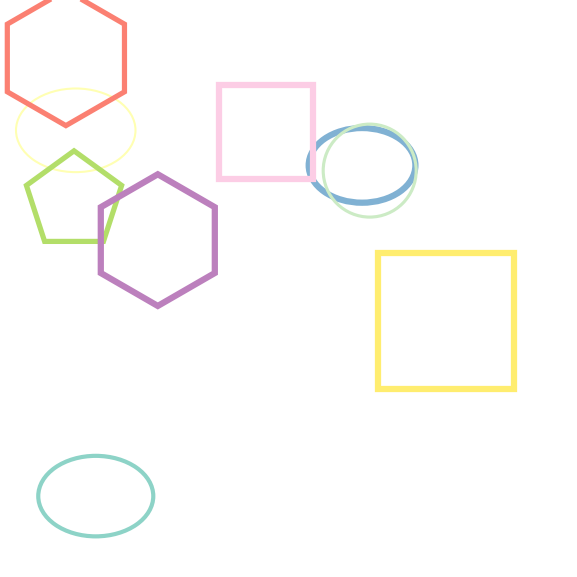[{"shape": "oval", "thickness": 2, "radius": 0.5, "center": [0.166, 0.14]}, {"shape": "oval", "thickness": 1, "radius": 0.52, "center": [0.131, 0.773]}, {"shape": "hexagon", "thickness": 2.5, "radius": 0.59, "center": [0.114, 0.899]}, {"shape": "oval", "thickness": 3, "radius": 0.46, "center": [0.627, 0.713]}, {"shape": "pentagon", "thickness": 2.5, "radius": 0.43, "center": [0.128, 0.651]}, {"shape": "square", "thickness": 3, "radius": 0.41, "center": [0.46, 0.77]}, {"shape": "hexagon", "thickness": 3, "radius": 0.57, "center": [0.273, 0.583]}, {"shape": "circle", "thickness": 1.5, "radius": 0.4, "center": [0.64, 0.704]}, {"shape": "square", "thickness": 3, "radius": 0.59, "center": [0.772, 0.444]}]